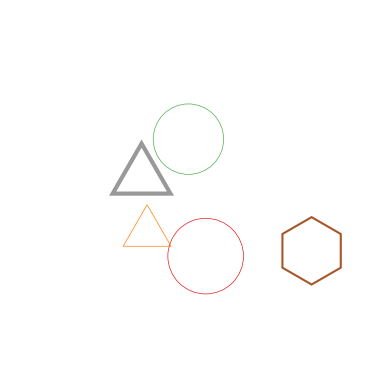[{"shape": "circle", "thickness": 0.5, "radius": 0.49, "center": [0.534, 0.335]}, {"shape": "circle", "thickness": 0.5, "radius": 0.46, "center": [0.489, 0.639]}, {"shape": "triangle", "thickness": 0.5, "radius": 0.36, "center": [0.382, 0.396]}, {"shape": "hexagon", "thickness": 1.5, "radius": 0.44, "center": [0.809, 0.348]}, {"shape": "triangle", "thickness": 3, "radius": 0.43, "center": [0.368, 0.54]}]